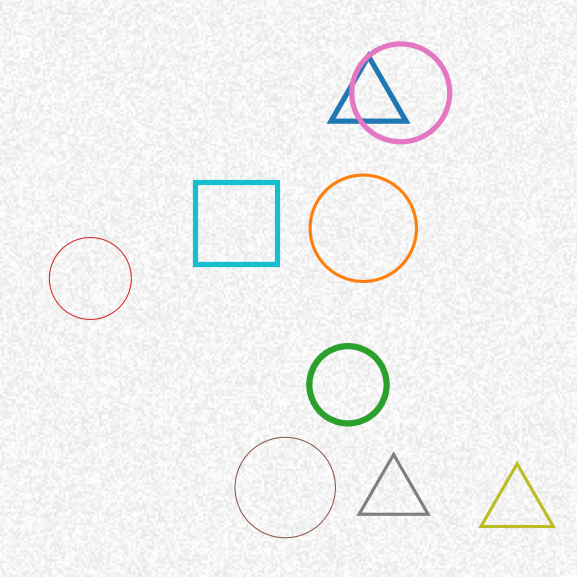[{"shape": "triangle", "thickness": 2.5, "radius": 0.38, "center": [0.638, 0.827]}, {"shape": "circle", "thickness": 1.5, "radius": 0.46, "center": [0.629, 0.604]}, {"shape": "circle", "thickness": 3, "radius": 0.33, "center": [0.603, 0.333]}, {"shape": "circle", "thickness": 0.5, "radius": 0.35, "center": [0.156, 0.517]}, {"shape": "circle", "thickness": 0.5, "radius": 0.43, "center": [0.494, 0.155]}, {"shape": "circle", "thickness": 2.5, "radius": 0.42, "center": [0.694, 0.838]}, {"shape": "triangle", "thickness": 1.5, "radius": 0.35, "center": [0.682, 0.143]}, {"shape": "triangle", "thickness": 1.5, "radius": 0.36, "center": [0.895, 0.124]}, {"shape": "square", "thickness": 2.5, "radius": 0.35, "center": [0.409, 0.613]}]